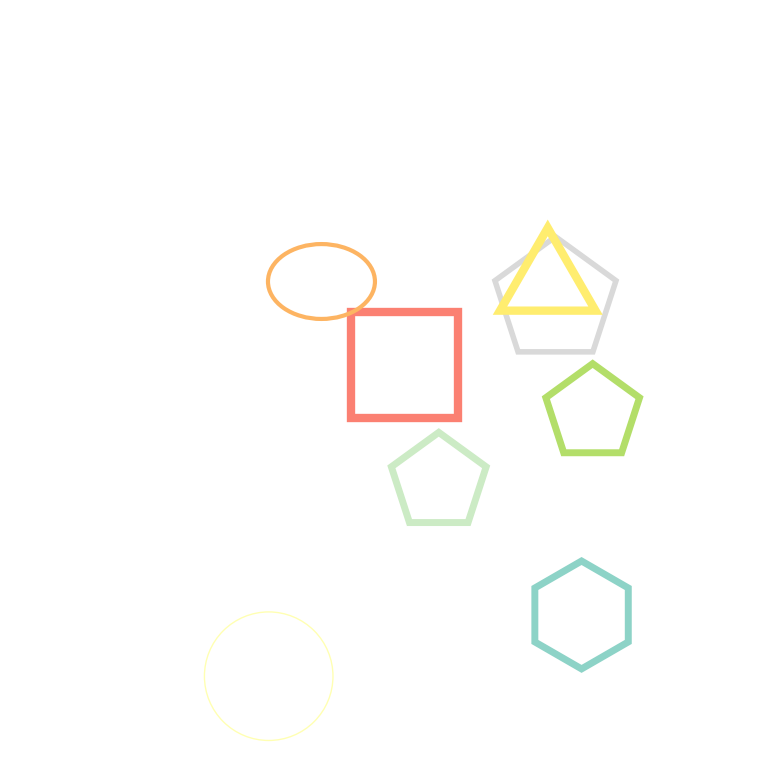[{"shape": "hexagon", "thickness": 2.5, "radius": 0.35, "center": [0.755, 0.201]}, {"shape": "circle", "thickness": 0.5, "radius": 0.42, "center": [0.349, 0.122]}, {"shape": "square", "thickness": 3, "radius": 0.35, "center": [0.526, 0.526]}, {"shape": "oval", "thickness": 1.5, "radius": 0.35, "center": [0.417, 0.634]}, {"shape": "pentagon", "thickness": 2.5, "radius": 0.32, "center": [0.77, 0.464]}, {"shape": "pentagon", "thickness": 2, "radius": 0.41, "center": [0.721, 0.61]}, {"shape": "pentagon", "thickness": 2.5, "radius": 0.32, "center": [0.57, 0.374]}, {"shape": "triangle", "thickness": 3, "radius": 0.36, "center": [0.711, 0.632]}]